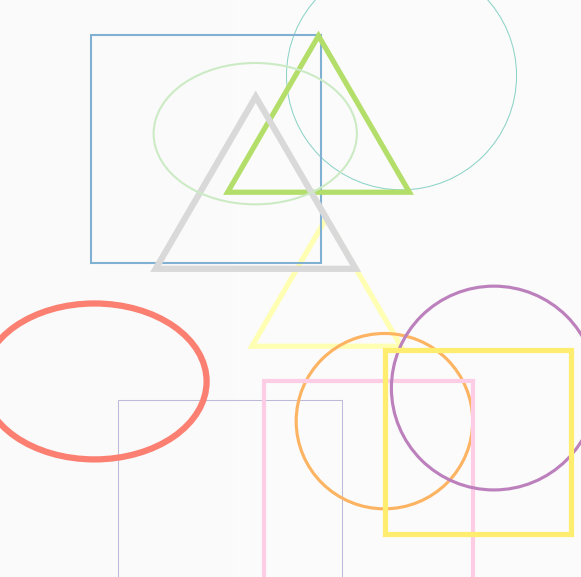[{"shape": "circle", "thickness": 0.5, "radius": 0.99, "center": [0.691, 0.868]}, {"shape": "triangle", "thickness": 2.5, "radius": 0.74, "center": [0.562, 0.474]}, {"shape": "square", "thickness": 0.5, "radius": 0.96, "center": [0.396, 0.114]}, {"shape": "oval", "thickness": 3, "radius": 0.96, "center": [0.163, 0.339]}, {"shape": "square", "thickness": 1, "radius": 0.99, "center": [0.354, 0.741]}, {"shape": "circle", "thickness": 1.5, "radius": 0.76, "center": [0.661, 0.27]}, {"shape": "triangle", "thickness": 2.5, "radius": 0.9, "center": [0.548, 0.757]}, {"shape": "square", "thickness": 2, "radius": 0.9, "center": [0.634, 0.159]}, {"shape": "triangle", "thickness": 3, "radius": 0.99, "center": [0.44, 0.633]}, {"shape": "circle", "thickness": 1.5, "radius": 0.88, "center": [0.85, 0.327]}, {"shape": "oval", "thickness": 1, "radius": 0.87, "center": [0.439, 0.768]}, {"shape": "square", "thickness": 2.5, "radius": 0.8, "center": [0.822, 0.234]}]